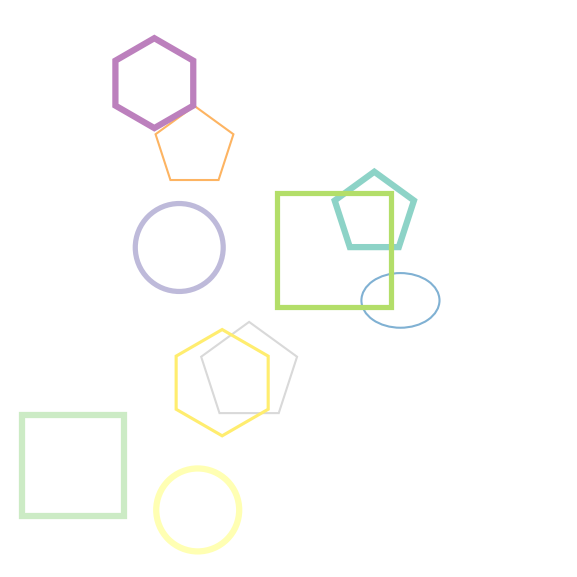[{"shape": "pentagon", "thickness": 3, "radius": 0.36, "center": [0.648, 0.63]}, {"shape": "circle", "thickness": 3, "radius": 0.36, "center": [0.342, 0.116]}, {"shape": "circle", "thickness": 2.5, "radius": 0.38, "center": [0.31, 0.571]}, {"shape": "oval", "thickness": 1, "radius": 0.34, "center": [0.693, 0.479]}, {"shape": "pentagon", "thickness": 1, "radius": 0.35, "center": [0.337, 0.745]}, {"shape": "square", "thickness": 2.5, "radius": 0.5, "center": [0.578, 0.566]}, {"shape": "pentagon", "thickness": 1, "radius": 0.44, "center": [0.431, 0.354]}, {"shape": "hexagon", "thickness": 3, "radius": 0.39, "center": [0.267, 0.855]}, {"shape": "square", "thickness": 3, "radius": 0.44, "center": [0.127, 0.193]}, {"shape": "hexagon", "thickness": 1.5, "radius": 0.46, "center": [0.385, 0.336]}]